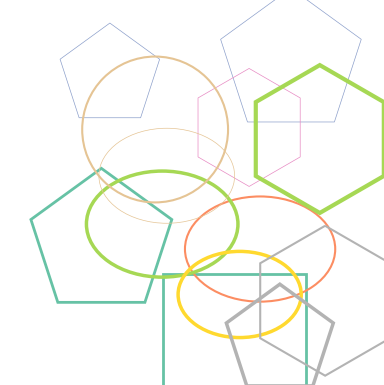[{"shape": "square", "thickness": 2, "radius": 0.93, "center": [0.609, 0.103]}, {"shape": "pentagon", "thickness": 2, "radius": 0.96, "center": [0.263, 0.37]}, {"shape": "oval", "thickness": 1.5, "radius": 0.98, "center": [0.676, 0.353]}, {"shape": "pentagon", "thickness": 0.5, "radius": 0.68, "center": [0.285, 0.804]}, {"shape": "pentagon", "thickness": 0.5, "radius": 0.96, "center": [0.756, 0.839]}, {"shape": "hexagon", "thickness": 0.5, "radius": 0.77, "center": [0.647, 0.669]}, {"shape": "hexagon", "thickness": 3, "radius": 0.96, "center": [0.831, 0.639]}, {"shape": "oval", "thickness": 2.5, "radius": 0.98, "center": [0.421, 0.418]}, {"shape": "oval", "thickness": 2.5, "radius": 0.8, "center": [0.622, 0.235]}, {"shape": "oval", "thickness": 0.5, "radius": 0.88, "center": [0.433, 0.543]}, {"shape": "circle", "thickness": 1.5, "radius": 0.95, "center": [0.403, 0.664]}, {"shape": "hexagon", "thickness": 1.5, "radius": 0.97, "center": [0.844, 0.219]}, {"shape": "pentagon", "thickness": 2.5, "radius": 0.73, "center": [0.727, 0.116]}]